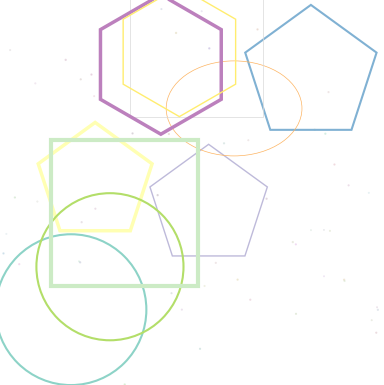[{"shape": "circle", "thickness": 1.5, "radius": 0.98, "center": [0.184, 0.196]}, {"shape": "pentagon", "thickness": 2.5, "radius": 0.78, "center": [0.247, 0.526]}, {"shape": "pentagon", "thickness": 1, "radius": 0.8, "center": [0.542, 0.465]}, {"shape": "pentagon", "thickness": 1.5, "radius": 0.9, "center": [0.808, 0.808]}, {"shape": "oval", "thickness": 0.5, "radius": 0.88, "center": [0.608, 0.718]}, {"shape": "circle", "thickness": 1.5, "radius": 0.96, "center": [0.286, 0.307]}, {"shape": "square", "thickness": 0.5, "radius": 0.86, "center": [0.51, 0.868]}, {"shape": "hexagon", "thickness": 2.5, "radius": 0.91, "center": [0.418, 0.833]}, {"shape": "square", "thickness": 3, "radius": 0.95, "center": [0.323, 0.447]}, {"shape": "hexagon", "thickness": 1, "radius": 0.84, "center": [0.466, 0.866]}]